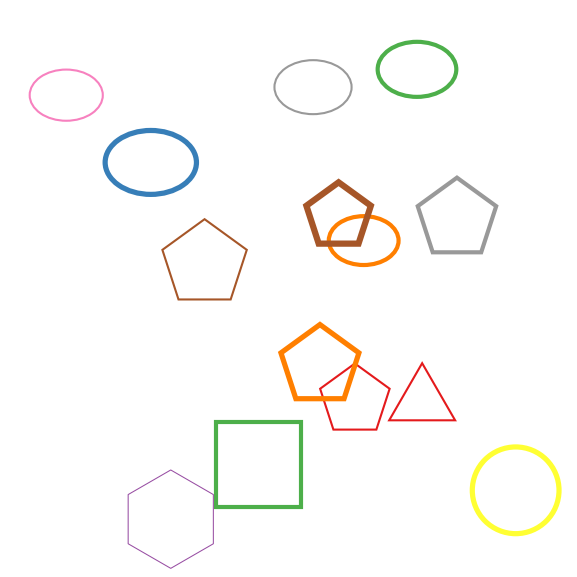[{"shape": "pentagon", "thickness": 1, "radius": 0.32, "center": [0.615, 0.306]}, {"shape": "triangle", "thickness": 1, "radius": 0.33, "center": [0.731, 0.304]}, {"shape": "oval", "thickness": 2.5, "radius": 0.4, "center": [0.261, 0.718]}, {"shape": "oval", "thickness": 2, "radius": 0.34, "center": [0.722, 0.879]}, {"shape": "square", "thickness": 2, "radius": 0.37, "center": [0.448, 0.195]}, {"shape": "hexagon", "thickness": 0.5, "radius": 0.43, "center": [0.296, 0.1]}, {"shape": "pentagon", "thickness": 2.5, "radius": 0.35, "center": [0.554, 0.366]}, {"shape": "oval", "thickness": 2, "radius": 0.3, "center": [0.63, 0.583]}, {"shape": "circle", "thickness": 2.5, "radius": 0.38, "center": [0.893, 0.15]}, {"shape": "pentagon", "thickness": 3, "radius": 0.29, "center": [0.586, 0.625]}, {"shape": "pentagon", "thickness": 1, "radius": 0.38, "center": [0.354, 0.543]}, {"shape": "oval", "thickness": 1, "radius": 0.32, "center": [0.115, 0.834]}, {"shape": "oval", "thickness": 1, "radius": 0.33, "center": [0.542, 0.848]}, {"shape": "pentagon", "thickness": 2, "radius": 0.36, "center": [0.791, 0.62]}]